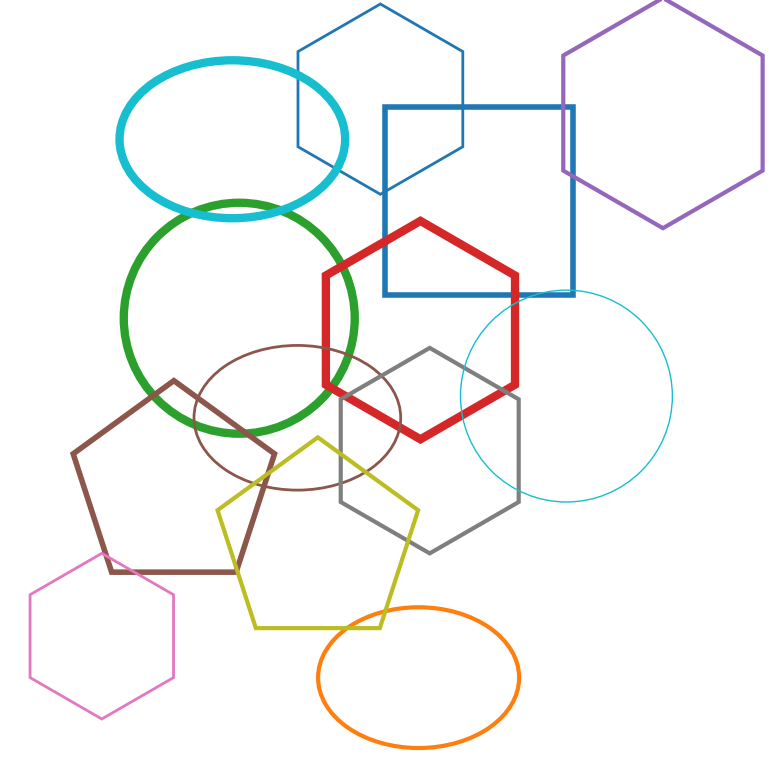[{"shape": "hexagon", "thickness": 1, "radius": 0.62, "center": [0.494, 0.871]}, {"shape": "square", "thickness": 2, "radius": 0.61, "center": [0.622, 0.739]}, {"shape": "oval", "thickness": 1.5, "radius": 0.65, "center": [0.544, 0.12]}, {"shape": "circle", "thickness": 3, "radius": 0.75, "center": [0.311, 0.587]}, {"shape": "hexagon", "thickness": 3, "radius": 0.71, "center": [0.546, 0.571]}, {"shape": "hexagon", "thickness": 1.5, "radius": 0.75, "center": [0.861, 0.853]}, {"shape": "oval", "thickness": 1, "radius": 0.67, "center": [0.386, 0.457]}, {"shape": "pentagon", "thickness": 2, "radius": 0.69, "center": [0.226, 0.368]}, {"shape": "hexagon", "thickness": 1, "radius": 0.54, "center": [0.132, 0.174]}, {"shape": "hexagon", "thickness": 1.5, "radius": 0.67, "center": [0.558, 0.415]}, {"shape": "pentagon", "thickness": 1.5, "radius": 0.68, "center": [0.413, 0.295]}, {"shape": "circle", "thickness": 0.5, "radius": 0.69, "center": [0.736, 0.486]}, {"shape": "oval", "thickness": 3, "radius": 0.73, "center": [0.302, 0.819]}]